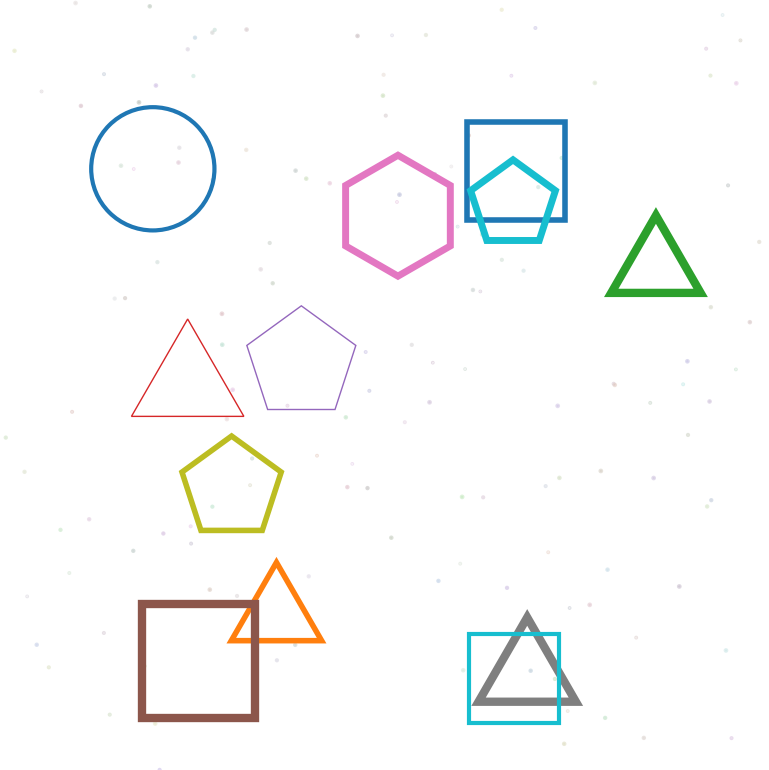[{"shape": "circle", "thickness": 1.5, "radius": 0.4, "center": [0.198, 0.781]}, {"shape": "square", "thickness": 2, "radius": 0.32, "center": [0.67, 0.778]}, {"shape": "triangle", "thickness": 2, "radius": 0.34, "center": [0.359, 0.202]}, {"shape": "triangle", "thickness": 3, "radius": 0.34, "center": [0.852, 0.653]}, {"shape": "triangle", "thickness": 0.5, "radius": 0.42, "center": [0.244, 0.501]}, {"shape": "pentagon", "thickness": 0.5, "radius": 0.37, "center": [0.391, 0.528]}, {"shape": "square", "thickness": 3, "radius": 0.37, "center": [0.258, 0.142]}, {"shape": "hexagon", "thickness": 2.5, "radius": 0.39, "center": [0.517, 0.72]}, {"shape": "triangle", "thickness": 3, "radius": 0.36, "center": [0.685, 0.125]}, {"shape": "pentagon", "thickness": 2, "radius": 0.34, "center": [0.301, 0.366]}, {"shape": "square", "thickness": 1.5, "radius": 0.29, "center": [0.667, 0.119]}, {"shape": "pentagon", "thickness": 2.5, "radius": 0.29, "center": [0.666, 0.735]}]